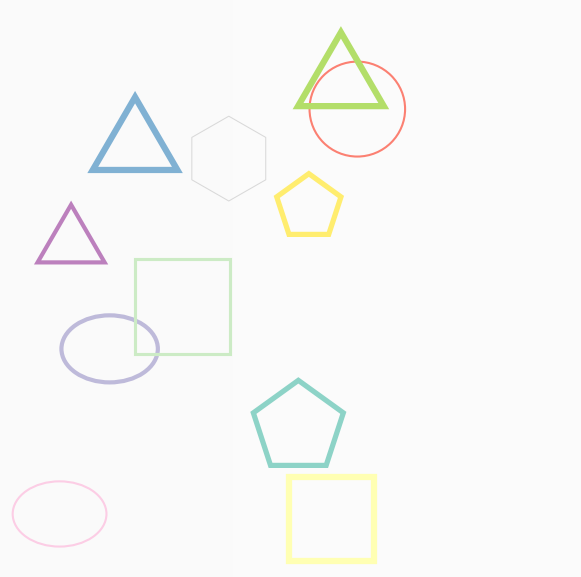[{"shape": "pentagon", "thickness": 2.5, "radius": 0.41, "center": [0.513, 0.259]}, {"shape": "square", "thickness": 3, "radius": 0.36, "center": [0.57, 0.1]}, {"shape": "oval", "thickness": 2, "radius": 0.41, "center": [0.189, 0.395]}, {"shape": "circle", "thickness": 1, "radius": 0.41, "center": [0.615, 0.81]}, {"shape": "triangle", "thickness": 3, "radius": 0.42, "center": [0.232, 0.747]}, {"shape": "triangle", "thickness": 3, "radius": 0.43, "center": [0.587, 0.858]}, {"shape": "oval", "thickness": 1, "radius": 0.4, "center": [0.102, 0.109]}, {"shape": "hexagon", "thickness": 0.5, "radius": 0.37, "center": [0.394, 0.725]}, {"shape": "triangle", "thickness": 2, "radius": 0.33, "center": [0.122, 0.578]}, {"shape": "square", "thickness": 1.5, "radius": 0.41, "center": [0.314, 0.468]}, {"shape": "pentagon", "thickness": 2.5, "radius": 0.29, "center": [0.531, 0.64]}]